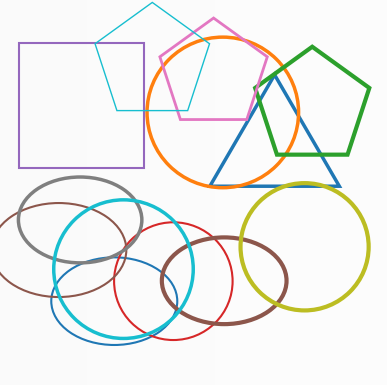[{"shape": "triangle", "thickness": 2.5, "radius": 0.96, "center": [0.709, 0.613]}, {"shape": "oval", "thickness": 1.5, "radius": 0.81, "center": [0.295, 0.218]}, {"shape": "circle", "thickness": 2.5, "radius": 0.98, "center": [0.575, 0.708]}, {"shape": "pentagon", "thickness": 3, "radius": 0.77, "center": [0.806, 0.724]}, {"shape": "circle", "thickness": 1.5, "radius": 0.76, "center": [0.447, 0.27]}, {"shape": "square", "thickness": 1.5, "radius": 0.81, "center": [0.21, 0.726]}, {"shape": "oval", "thickness": 1.5, "radius": 0.87, "center": [0.152, 0.351]}, {"shape": "oval", "thickness": 3, "radius": 0.8, "center": [0.579, 0.271]}, {"shape": "pentagon", "thickness": 2, "radius": 0.73, "center": [0.551, 0.807]}, {"shape": "oval", "thickness": 2.5, "radius": 0.8, "center": [0.207, 0.429]}, {"shape": "circle", "thickness": 3, "radius": 0.83, "center": [0.786, 0.359]}, {"shape": "circle", "thickness": 2.5, "radius": 0.9, "center": [0.319, 0.301]}, {"shape": "pentagon", "thickness": 1, "radius": 0.78, "center": [0.393, 0.838]}]